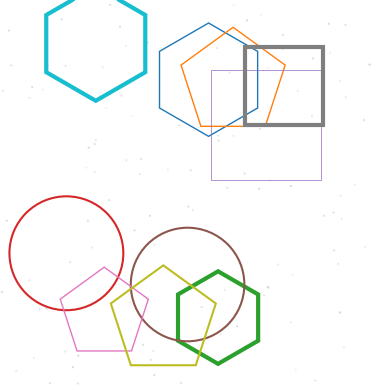[{"shape": "hexagon", "thickness": 1, "radius": 0.74, "center": [0.542, 0.793]}, {"shape": "pentagon", "thickness": 1, "radius": 0.71, "center": [0.605, 0.787]}, {"shape": "hexagon", "thickness": 3, "radius": 0.6, "center": [0.566, 0.175]}, {"shape": "circle", "thickness": 1.5, "radius": 0.74, "center": [0.172, 0.342]}, {"shape": "square", "thickness": 0.5, "radius": 0.72, "center": [0.691, 0.675]}, {"shape": "circle", "thickness": 1.5, "radius": 0.74, "center": [0.487, 0.261]}, {"shape": "pentagon", "thickness": 1, "radius": 0.6, "center": [0.271, 0.186]}, {"shape": "square", "thickness": 3, "radius": 0.51, "center": [0.737, 0.777]}, {"shape": "pentagon", "thickness": 1.5, "radius": 0.72, "center": [0.424, 0.167]}, {"shape": "hexagon", "thickness": 3, "radius": 0.74, "center": [0.249, 0.887]}]